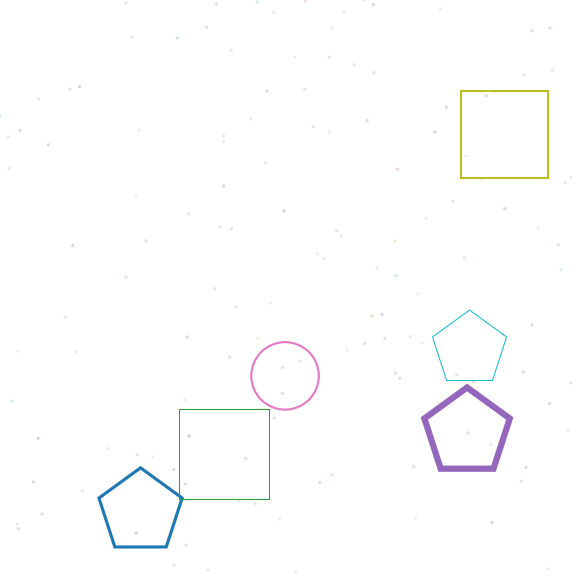[{"shape": "pentagon", "thickness": 1.5, "radius": 0.38, "center": [0.243, 0.113]}, {"shape": "square", "thickness": 0.5, "radius": 0.39, "center": [0.387, 0.213]}, {"shape": "pentagon", "thickness": 3, "radius": 0.39, "center": [0.809, 0.25]}, {"shape": "circle", "thickness": 1, "radius": 0.29, "center": [0.494, 0.348]}, {"shape": "square", "thickness": 1, "radius": 0.38, "center": [0.874, 0.766]}, {"shape": "pentagon", "thickness": 0.5, "radius": 0.34, "center": [0.813, 0.395]}]